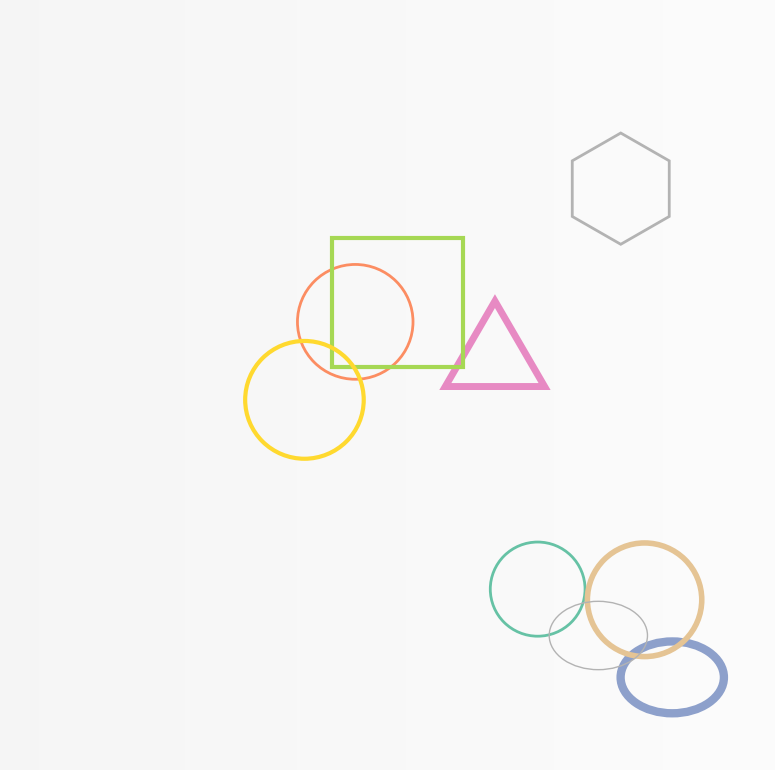[{"shape": "circle", "thickness": 1, "radius": 0.31, "center": [0.694, 0.235]}, {"shape": "circle", "thickness": 1, "radius": 0.37, "center": [0.458, 0.582]}, {"shape": "oval", "thickness": 3, "radius": 0.33, "center": [0.867, 0.12]}, {"shape": "triangle", "thickness": 2.5, "radius": 0.37, "center": [0.639, 0.535]}, {"shape": "square", "thickness": 1.5, "radius": 0.42, "center": [0.513, 0.607]}, {"shape": "circle", "thickness": 1.5, "radius": 0.38, "center": [0.393, 0.481]}, {"shape": "circle", "thickness": 2, "radius": 0.37, "center": [0.832, 0.221]}, {"shape": "oval", "thickness": 0.5, "radius": 0.32, "center": [0.772, 0.175]}, {"shape": "hexagon", "thickness": 1, "radius": 0.36, "center": [0.801, 0.755]}]